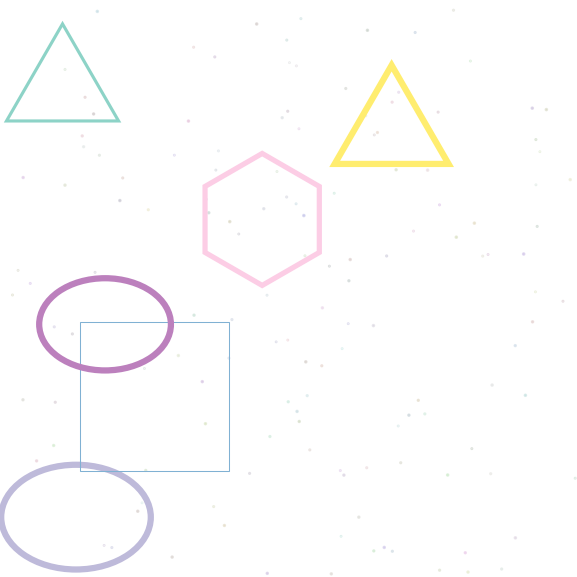[{"shape": "triangle", "thickness": 1.5, "radius": 0.56, "center": [0.108, 0.846]}, {"shape": "oval", "thickness": 3, "radius": 0.65, "center": [0.132, 0.104]}, {"shape": "square", "thickness": 0.5, "radius": 0.65, "center": [0.268, 0.312]}, {"shape": "hexagon", "thickness": 2.5, "radius": 0.57, "center": [0.454, 0.619]}, {"shape": "oval", "thickness": 3, "radius": 0.57, "center": [0.182, 0.438]}, {"shape": "triangle", "thickness": 3, "radius": 0.57, "center": [0.678, 0.772]}]